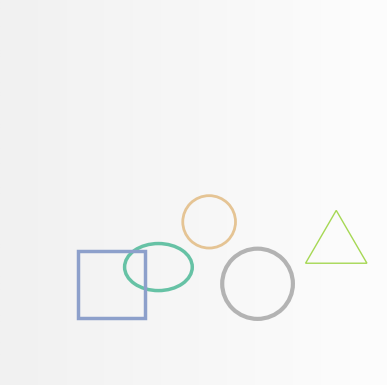[{"shape": "oval", "thickness": 2.5, "radius": 0.44, "center": [0.409, 0.306]}, {"shape": "square", "thickness": 2.5, "radius": 0.43, "center": [0.287, 0.261]}, {"shape": "triangle", "thickness": 1, "radius": 0.46, "center": [0.868, 0.362]}, {"shape": "circle", "thickness": 2, "radius": 0.34, "center": [0.54, 0.424]}, {"shape": "circle", "thickness": 3, "radius": 0.46, "center": [0.665, 0.263]}]